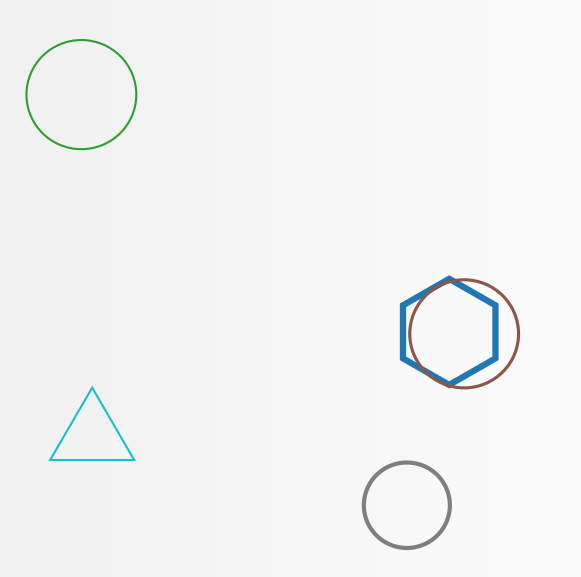[{"shape": "hexagon", "thickness": 3, "radius": 0.46, "center": [0.773, 0.425]}, {"shape": "circle", "thickness": 1, "radius": 0.47, "center": [0.14, 0.835]}, {"shape": "circle", "thickness": 1.5, "radius": 0.47, "center": [0.799, 0.421]}, {"shape": "circle", "thickness": 2, "radius": 0.37, "center": [0.7, 0.124]}, {"shape": "triangle", "thickness": 1, "radius": 0.42, "center": [0.159, 0.244]}]